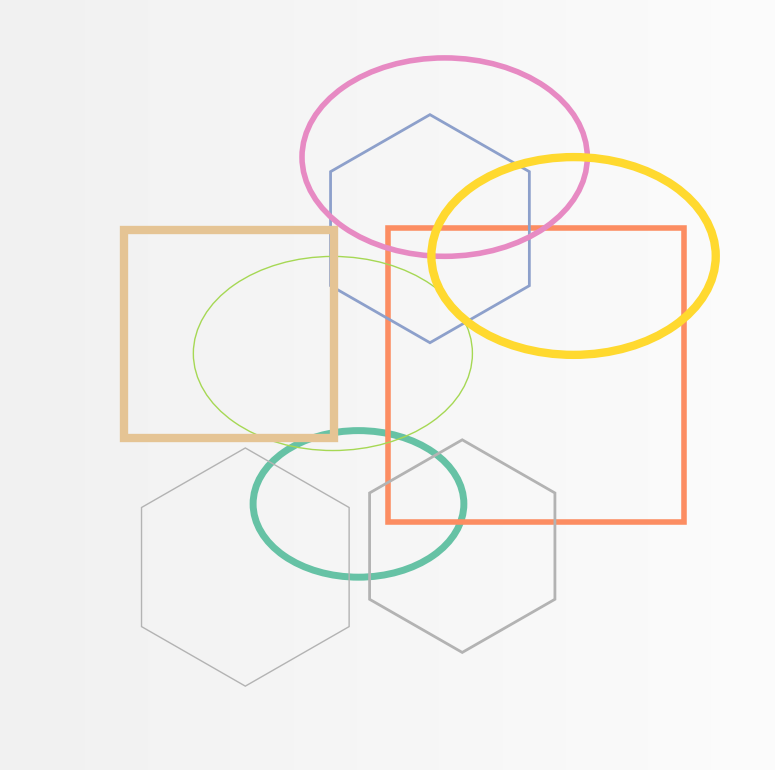[{"shape": "oval", "thickness": 2.5, "radius": 0.68, "center": [0.463, 0.346]}, {"shape": "square", "thickness": 2, "radius": 0.96, "center": [0.691, 0.513]}, {"shape": "hexagon", "thickness": 1, "radius": 0.74, "center": [0.555, 0.703]}, {"shape": "oval", "thickness": 2, "radius": 0.92, "center": [0.574, 0.796]}, {"shape": "oval", "thickness": 0.5, "radius": 0.9, "center": [0.43, 0.541]}, {"shape": "oval", "thickness": 3, "radius": 0.92, "center": [0.74, 0.668]}, {"shape": "square", "thickness": 3, "radius": 0.68, "center": [0.296, 0.567]}, {"shape": "hexagon", "thickness": 0.5, "radius": 0.77, "center": [0.317, 0.264]}, {"shape": "hexagon", "thickness": 1, "radius": 0.69, "center": [0.596, 0.291]}]